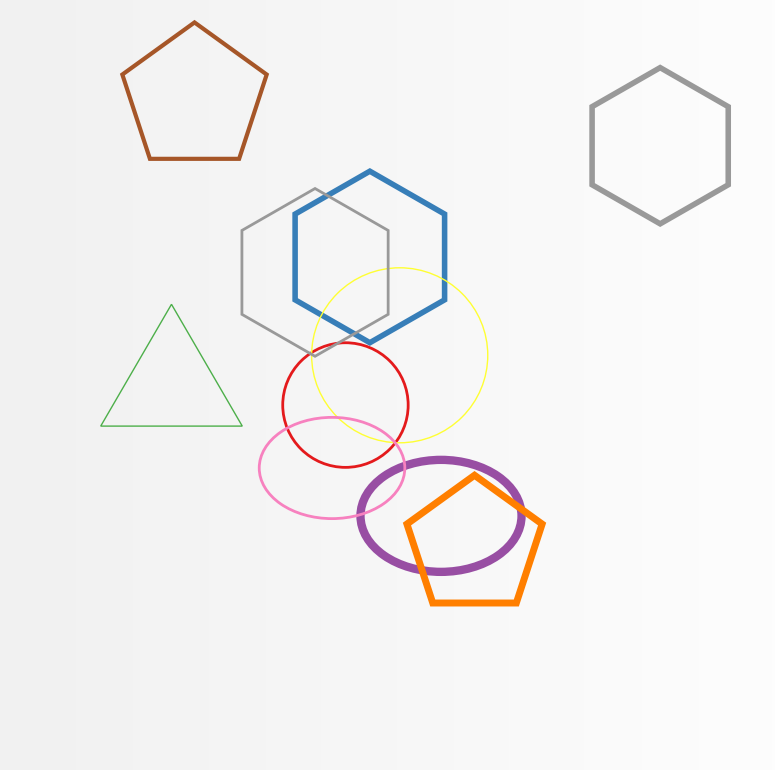[{"shape": "circle", "thickness": 1, "radius": 0.4, "center": [0.446, 0.474]}, {"shape": "hexagon", "thickness": 2, "radius": 0.56, "center": [0.477, 0.666]}, {"shape": "triangle", "thickness": 0.5, "radius": 0.53, "center": [0.221, 0.499]}, {"shape": "oval", "thickness": 3, "radius": 0.52, "center": [0.569, 0.33]}, {"shape": "pentagon", "thickness": 2.5, "radius": 0.46, "center": [0.612, 0.291]}, {"shape": "circle", "thickness": 0.5, "radius": 0.57, "center": [0.516, 0.539]}, {"shape": "pentagon", "thickness": 1.5, "radius": 0.49, "center": [0.251, 0.873]}, {"shape": "oval", "thickness": 1, "radius": 0.47, "center": [0.428, 0.392]}, {"shape": "hexagon", "thickness": 2, "radius": 0.51, "center": [0.852, 0.811]}, {"shape": "hexagon", "thickness": 1, "radius": 0.54, "center": [0.407, 0.646]}]